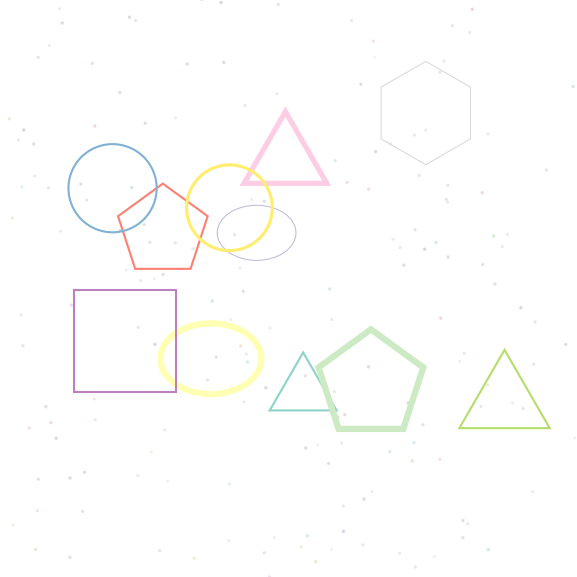[{"shape": "triangle", "thickness": 1, "radius": 0.33, "center": [0.525, 0.322]}, {"shape": "oval", "thickness": 3, "radius": 0.44, "center": [0.365, 0.378]}, {"shape": "oval", "thickness": 0.5, "radius": 0.34, "center": [0.444, 0.596]}, {"shape": "pentagon", "thickness": 1, "radius": 0.41, "center": [0.282, 0.6]}, {"shape": "circle", "thickness": 1, "radius": 0.38, "center": [0.195, 0.673]}, {"shape": "triangle", "thickness": 1, "radius": 0.45, "center": [0.874, 0.303]}, {"shape": "triangle", "thickness": 2.5, "radius": 0.41, "center": [0.494, 0.723]}, {"shape": "hexagon", "thickness": 0.5, "radius": 0.45, "center": [0.737, 0.803]}, {"shape": "square", "thickness": 1, "radius": 0.44, "center": [0.216, 0.409]}, {"shape": "pentagon", "thickness": 3, "radius": 0.48, "center": [0.642, 0.333]}, {"shape": "circle", "thickness": 1.5, "radius": 0.37, "center": [0.397, 0.639]}]